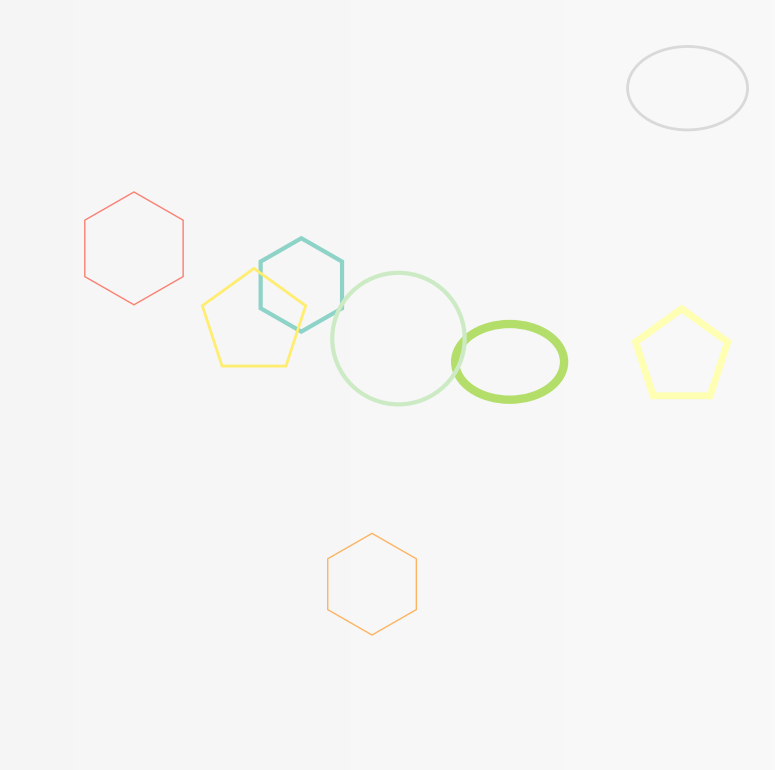[{"shape": "hexagon", "thickness": 1.5, "radius": 0.3, "center": [0.389, 0.63]}, {"shape": "pentagon", "thickness": 2.5, "radius": 0.31, "center": [0.88, 0.537]}, {"shape": "hexagon", "thickness": 0.5, "radius": 0.37, "center": [0.173, 0.677]}, {"shape": "hexagon", "thickness": 0.5, "radius": 0.33, "center": [0.48, 0.241]}, {"shape": "oval", "thickness": 3, "radius": 0.35, "center": [0.658, 0.53]}, {"shape": "oval", "thickness": 1, "radius": 0.39, "center": [0.887, 0.885]}, {"shape": "circle", "thickness": 1.5, "radius": 0.43, "center": [0.514, 0.56]}, {"shape": "pentagon", "thickness": 1, "radius": 0.35, "center": [0.328, 0.581]}]